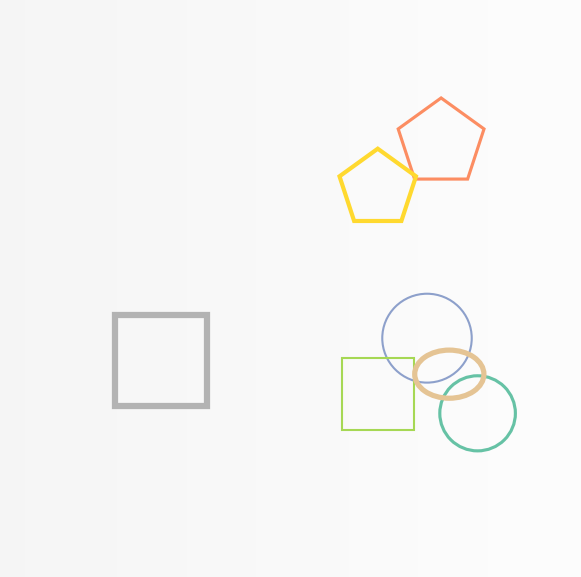[{"shape": "circle", "thickness": 1.5, "radius": 0.33, "center": [0.822, 0.283]}, {"shape": "pentagon", "thickness": 1.5, "radius": 0.39, "center": [0.759, 0.752]}, {"shape": "circle", "thickness": 1, "radius": 0.38, "center": [0.735, 0.414]}, {"shape": "square", "thickness": 1, "radius": 0.31, "center": [0.65, 0.316]}, {"shape": "pentagon", "thickness": 2, "radius": 0.35, "center": [0.65, 0.672]}, {"shape": "oval", "thickness": 2.5, "radius": 0.3, "center": [0.773, 0.351]}, {"shape": "square", "thickness": 3, "radius": 0.39, "center": [0.277, 0.375]}]